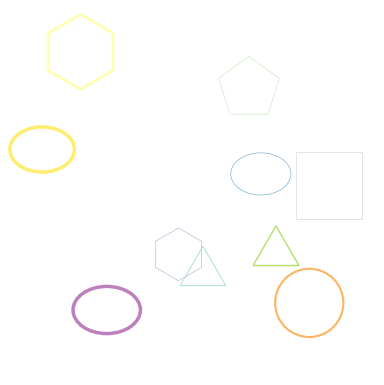[{"shape": "triangle", "thickness": 0.5, "radius": 0.34, "center": [0.527, 0.292]}, {"shape": "hexagon", "thickness": 2, "radius": 0.49, "center": [0.209, 0.865]}, {"shape": "hexagon", "thickness": 0.5, "radius": 0.34, "center": [0.464, 0.339]}, {"shape": "oval", "thickness": 0.5, "radius": 0.39, "center": [0.677, 0.548]}, {"shape": "circle", "thickness": 1.5, "radius": 0.44, "center": [0.803, 0.213]}, {"shape": "triangle", "thickness": 1, "radius": 0.34, "center": [0.717, 0.345]}, {"shape": "square", "thickness": 0.5, "radius": 0.43, "center": [0.855, 0.519]}, {"shape": "oval", "thickness": 2.5, "radius": 0.44, "center": [0.277, 0.195]}, {"shape": "pentagon", "thickness": 0.5, "radius": 0.42, "center": [0.647, 0.771]}, {"shape": "oval", "thickness": 2.5, "radius": 0.42, "center": [0.109, 0.612]}]